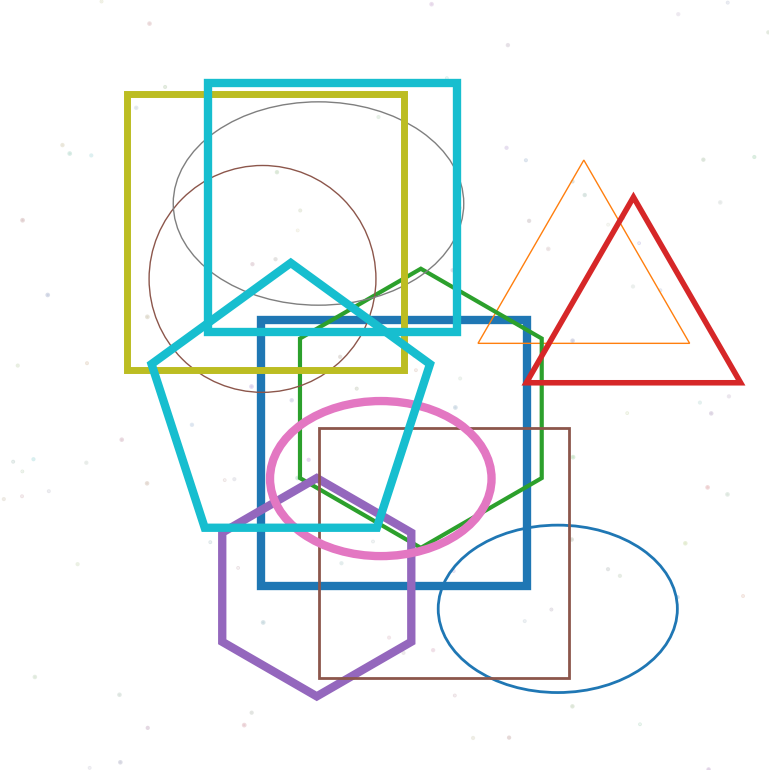[{"shape": "oval", "thickness": 1, "radius": 0.78, "center": [0.724, 0.209]}, {"shape": "square", "thickness": 3, "radius": 0.87, "center": [0.512, 0.412]}, {"shape": "triangle", "thickness": 0.5, "radius": 0.79, "center": [0.758, 0.633]}, {"shape": "hexagon", "thickness": 1.5, "radius": 0.91, "center": [0.547, 0.47]}, {"shape": "triangle", "thickness": 2, "radius": 0.8, "center": [0.823, 0.583]}, {"shape": "hexagon", "thickness": 3, "radius": 0.71, "center": [0.411, 0.237]}, {"shape": "circle", "thickness": 0.5, "radius": 0.74, "center": [0.341, 0.638]}, {"shape": "square", "thickness": 1, "radius": 0.81, "center": [0.577, 0.282]}, {"shape": "oval", "thickness": 3, "radius": 0.72, "center": [0.495, 0.378]}, {"shape": "oval", "thickness": 0.5, "radius": 0.94, "center": [0.414, 0.736]}, {"shape": "square", "thickness": 2.5, "radius": 0.9, "center": [0.345, 0.699]}, {"shape": "pentagon", "thickness": 3, "radius": 0.95, "center": [0.378, 0.468]}, {"shape": "square", "thickness": 3, "radius": 0.81, "center": [0.432, 0.73]}]